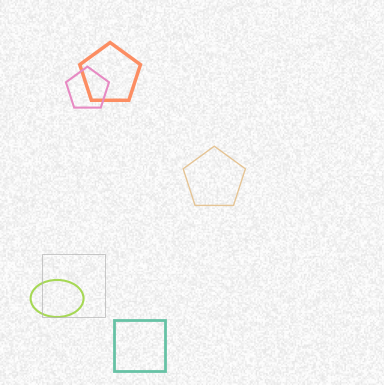[{"shape": "square", "thickness": 2, "radius": 0.33, "center": [0.363, 0.104]}, {"shape": "pentagon", "thickness": 2.5, "radius": 0.41, "center": [0.286, 0.807]}, {"shape": "pentagon", "thickness": 1.5, "radius": 0.29, "center": [0.227, 0.768]}, {"shape": "oval", "thickness": 1.5, "radius": 0.34, "center": [0.148, 0.225]}, {"shape": "pentagon", "thickness": 1, "radius": 0.42, "center": [0.557, 0.535]}, {"shape": "square", "thickness": 0.5, "radius": 0.41, "center": [0.191, 0.258]}]